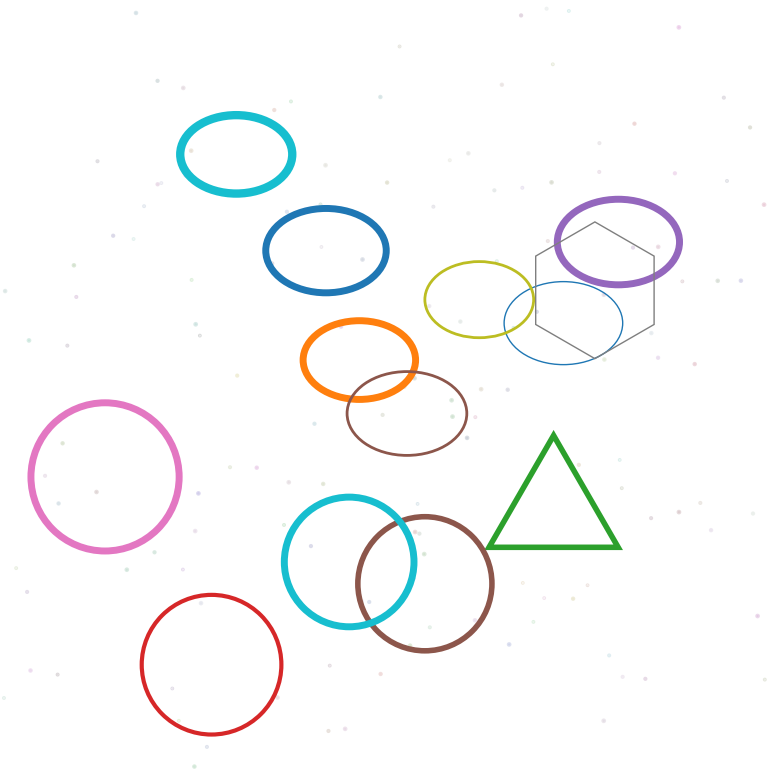[{"shape": "oval", "thickness": 0.5, "radius": 0.38, "center": [0.732, 0.58]}, {"shape": "oval", "thickness": 2.5, "radius": 0.39, "center": [0.423, 0.674]}, {"shape": "oval", "thickness": 2.5, "radius": 0.37, "center": [0.467, 0.532]}, {"shape": "triangle", "thickness": 2, "radius": 0.48, "center": [0.719, 0.338]}, {"shape": "circle", "thickness": 1.5, "radius": 0.45, "center": [0.275, 0.137]}, {"shape": "oval", "thickness": 2.5, "radius": 0.4, "center": [0.803, 0.686]}, {"shape": "oval", "thickness": 1, "radius": 0.39, "center": [0.529, 0.463]}, {"shape": "circle", "thickness": 2, "radius": 0.44, "center": [0.552, 0.242]}, {"shape": "circle", "thickness": 2.5, "radius": 0.48, "center": [0.136, 0.381]}, {"shape": "hexagon", "thickness": 0.5, "radius": 0.44, "center": [0.773, 0.623]}, {"shape": "oval", "thickness": 1, "radius": 0.35, "center": [0.622, 0.611]}, {"shape": "oval", "thickness": 3, "radius": 0.36, "center": [0.307, 0.8]}, {"shape": "circle", "thickness": 2.5, "radius": 0.42, "center": [0.453, 0.27]}]